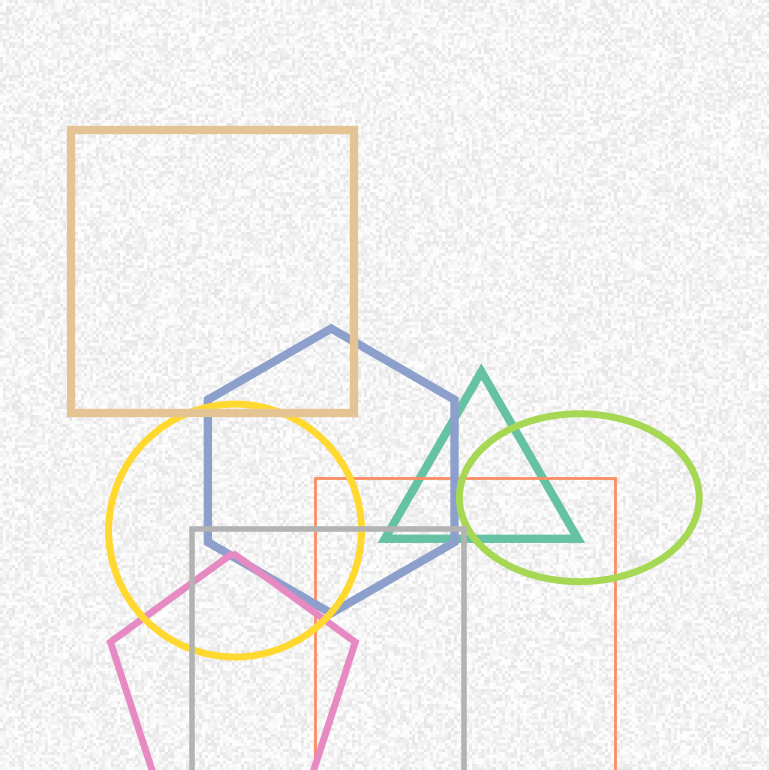[{"shape": "triangle", "thickness": 3, "radius": 0.72, "center": [0.625, 0.373]}, {"shape": "square", "thickness": 1, "radius": 0.98, "center": [0.604, 0.184]}, {"shape": "hexagon", "thickness": 3, "radius": 0.92, "center": [0.43, 0.388]}, {"shape": "pentagon", "thickness": 2.5, "radius": 0.84, "center": [0.302, 0.114]}, {"shape": "oval", "thickness": 2.5, "radius": 0.78, "center": [0.752, 0.354]}, {"shape": "circle", "thickness": 2.5, "radius": 0.82, "center": [0.305, 0.311]}, {"shape": "square", "thickness": 3, "radius": 0.92, "center": [0.276, 0.648]}, {"shape": "square", "thickness": 2, "radius": 0.88, "center": [0.426, 0.137]}]